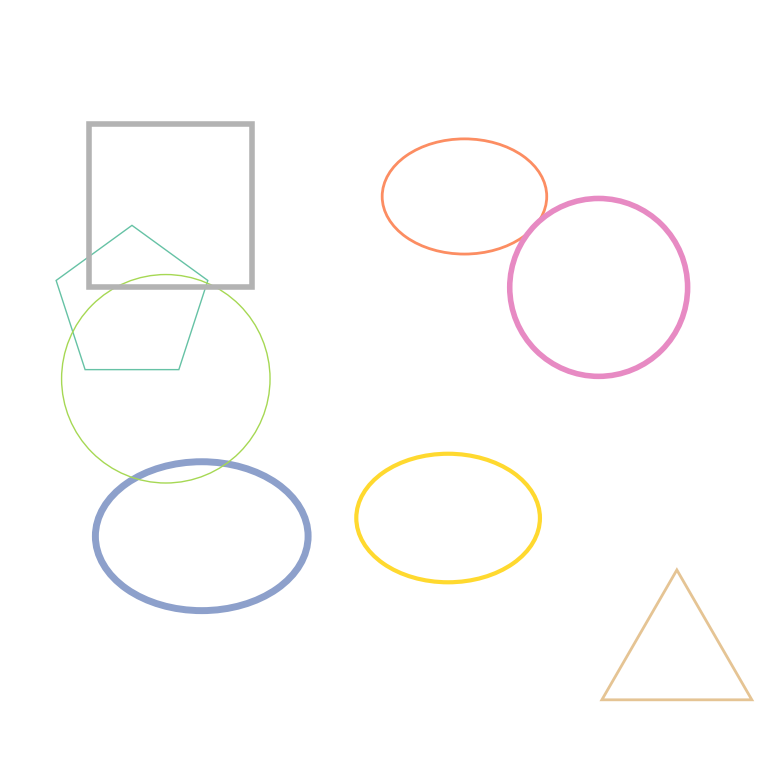[{"shape": "pentagon", "thickness": 0.5, "radius": 0.52, "center": [0.171, 0.604]}, {"shape": "oval", "thickness": 1, "radius": 0.53, "center": [0.603, 0.745]}, {"shape": "oval", "thickness": 2.5, "radius": 0.69, "center": [0.262, 0.304]}, {"shape": "circle", "thickness": 2, "radius": 0.58, "center": [0.777, 0.627]}, {"shape": "circle", "thickness": 0.5, "radius": 0.68, "center": [0.215, 0.508]}, {"shape": "oval", "thickness": 1.5, "radius": 0.6, "center": [0.582, 0.327]}, {"shape": "triangle", "thickness": 1, "radius": 0.56, "center": [0.879, 0.147]}, {"shape": "square", "thickness": 2, "radius": 0.53, "center": [0.222, 0.733]}]